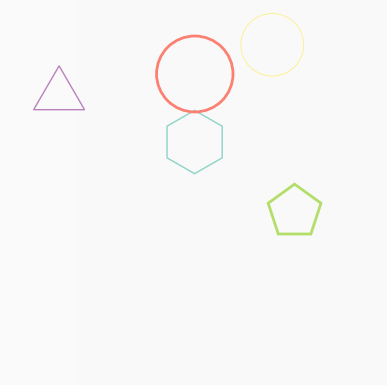[{"shape": "hexagon", "thickness": 1, "radius": 0.41, "center": [0.502, 0.631]}, {"shape": "circle", "thickness": 2, "radius": 0.49, "center": [0.503, 0.808]}, {"shape": "pentagon", "thickness": 2, "radius": 0.36, "center": [0.76, 0.45]}, {"shape": "triangle", "thickness": 1, "radius": 0.38, "center": [0.152, 0.753]}, {"shape": "circle", "thickness": 0.5, "radius": 0.41, "center": [0.703, 0.884]}]